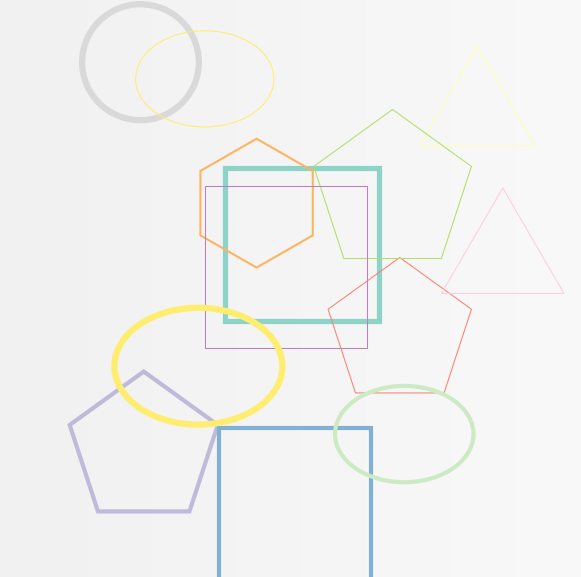[{"shape": "square", "thickness": 2.5, "radius": 0.66, "center": [0.52, 0.576]}, {"shape": "triangle", "thickness": 0.5, "radius": 0.57, "center": [0.821, 0.804]}, {"shape": "pentagon", "thickness": 2, "radius": 0.67, "center": [0.247, 0.222]}, {"shape": "pentagon", "thickness": 0.5, "radius": 0.65, "center": [0.688, 0.424]}, {"shape": "square", "thickness": 2, "radius": 0.65, "center": [0.507, 0.128]}, {"shape": "hexagon", "thickness": 1, "radius": 0.56, "center": [0.441, 0.647]}, {"shape": "pentagon", "thickness": 0.5, "radius": 0.71, "center": [0.675, 0.667]}, {"shape": "triangle", "thickness": 0.5, "radius": 0.61, "center": [0.865, 0.552]}, {"shape": "circle", "thickness": 3, "radius": 0.5, "center": [0.242, 0.891]}, {"shape": "square", "thickness": 0.5, "radius": 0.7, "center": [0.492, 0.537]}, {"shape": "oval", "thickness": 2, "radius": 0.6, "center": [0.695, 0.247]}, {"shape": "oval", "thickness": 0.5, "radius": 0.59, "center": [0.352, 0.863]}, {"shape": "oval", "thickness": 3, "radius": 0.72, "center": [0.341, 0.365]}]